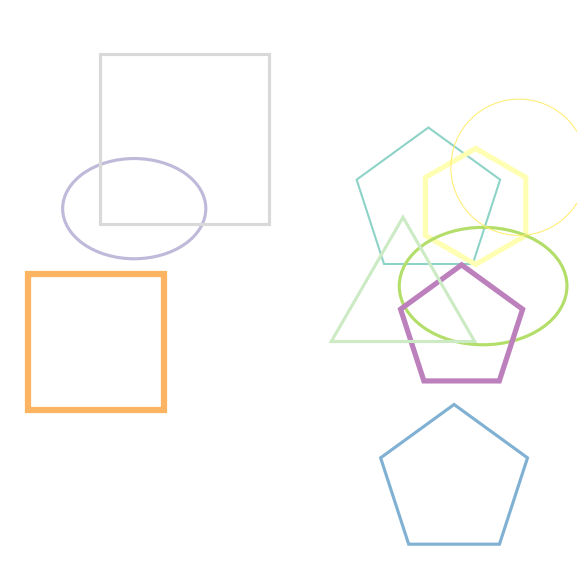[{"shape": "pentagon", "thickness": 1, "radius": 0.65, "center": [0.742, 0.648]}, {"shape": "hexagon", "thickness": 2.5, "radius": 0.5, "center": [0.824, 0.642]}, {"shape": "oval", "thickness": 1.5, "radius": 0.62, "center": [0.232, 0.638]}, {"shape": "pentagon", "thickness": 1.5, "radius": 0.67, "center": [0.786, 0.165]}, {"shape": "square", "thickness": 3, "radius": 0.59, "center": [0.166, 0.407]}, {"shape": "oval", "thickness": 1.5, "radius": 0.73, "center": [0.837, 0.504]}, {"shape": "square", "thickness": 1.5, "radius": 0.73, "center": [0.32, 0.758]}, {"shape": "pentagon", "thickness": 2.5, "radius": 0.56, "center": [0.799, 0.429]}, {"shape": "triangle", "thickness": 1.5, "radius": 0.72, "center": [0.698, 0.479]}, {"shape": "circle", "thickness": 0.5, "radius": 0.59, "center": [0.899, 0.71]}]